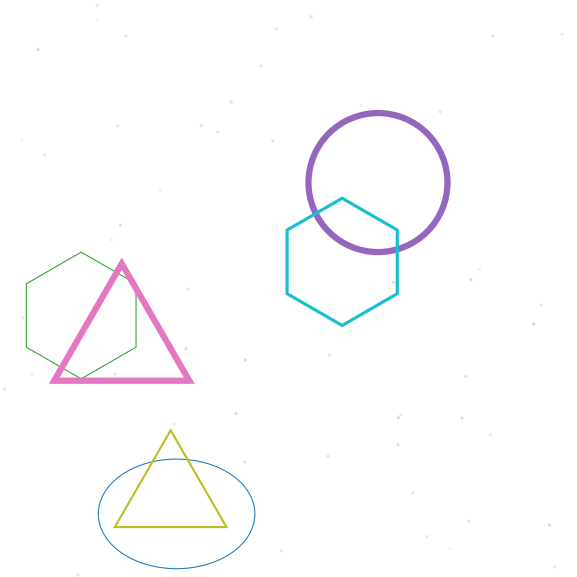[{"shape": "oval", "thickness": 0.5, "radius": 0.68, "center": [0.306, 0.109]}, {"shape": "hexagon", "thickness": 0.5, "radius": 0.55, "center": [0.141, 0.453]}, {"shape": "circle", "thickness": 3, "radius": 0.6, "center": [0.655, 0.683]}, {"shape": "triangle", "thickness": 3, "radius": 0.68, "center": [0.211, 0.407]}, {"shape": "triangle", "thickness": 1, "radius": 0.56, "center": [0.296, 0.142]}, {"shape": "hexagon", "thickness": 1.5, "radius": 0.55, "center": [0.593, 0.546]}]